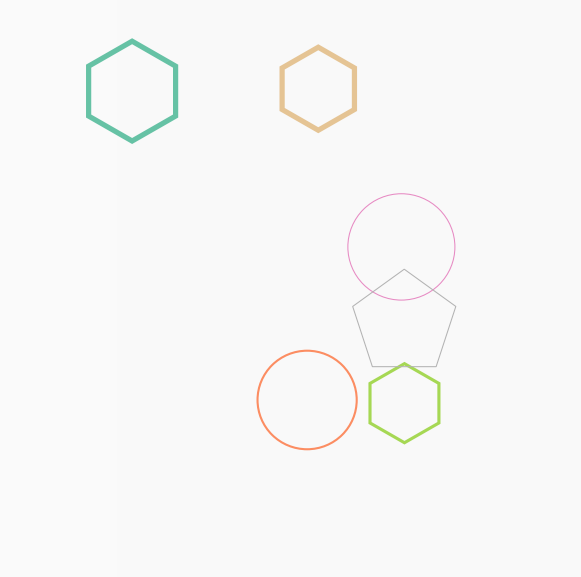[{"shape": "hexagon", "thickness": 2.5, "radius": 0.43, "center": [0.227, 0.841]}, {"shape": "circle", "thickness": 1, "radius": 0.43, "center": [0.528, 0.307]}, {"shape": "circle", "thickness": 0.5, "radius": 0.46, "center": [0.691, 0.572]}, {"shape": "hexagon", "thickness": 1.5, "radius": 0.34, "center": [0.696, 0.301]}, {"shape": "hexagon", "thickness": 2.5, "radius": 0.36, "center": [0.548, 0.845]}, {"shape": "pentagon", "thickness": 0.5, "radius": 0.47, "center": [0.695, 0.44]}]